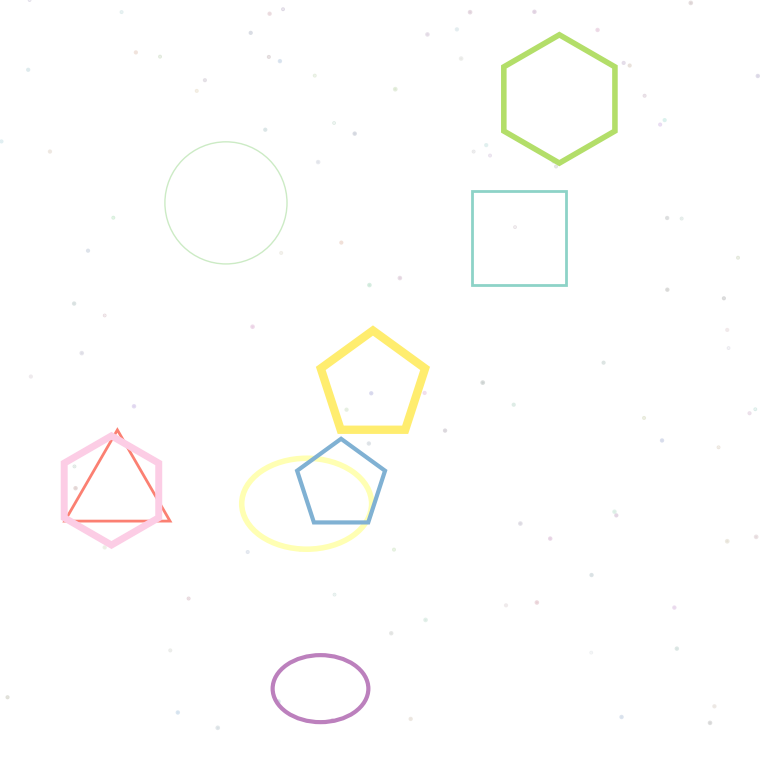[{"shape": "square", "thickness": 1, "radius": 0.31, "center": [0.674, 0.691]}, {"shape": "oval", "thickness": 2, "radius": 0.42, "center": [0.398, 0.346]}, {"shape": "triangle", "thickness": 1, "radius": 0.39, "center": [0.152, 0.363]}, {"shape": "pentagon", "thickness": 1.5, "radius": 0.3, "center": [0.443, 0.37]}, {"shape": "hexagon", "thickness": 2, "radius": 0.42, "center": [0.726, 0.872]}, {"shape": "hexagon", "thickness": 2.5, "radius": 0.35, "center": [0.145, 0.363]}, {"shape": "oval", "thickness": 1.5, "radius": 0.31, "center": [0.416, 0.106]}, {"shape": "circle", "thickness": 0.5, "radius": 0.4, "center": [0.293, 0.737]}, {"shape": "pentagon", "thickness": 3, "radius": 0.36, "center": [0.484, 0.5]}]